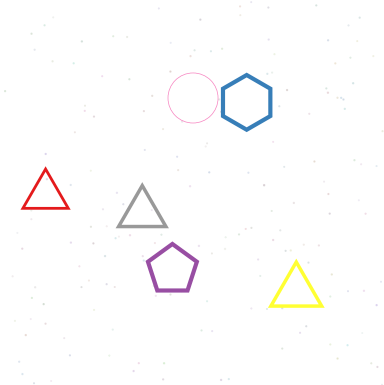[{"shape": "triangle", "thickness": 2, "radius": 0.34, "center": [0.118, 0.493]}, {"shape": "hexagon", "thickness": 3, "radius": 0.36, "center": [0.641, 0.734]}, {"shape": "pentagon", "thickness": 3, "radius": 0.33, "center": [0.448, 0.299]}, {"shape": "triangle", "thickness": 2.5, "radius": 0.38, "center": [0.77, 0.243]}, {"shape": "circle", "thickness": 0.5, "radius": 0.32, "center": [0.501, 0.745]}, {"shape": "triangle", "thickness": 2.5, "radius": 0.35, "center": [0.37, 0.447]}]